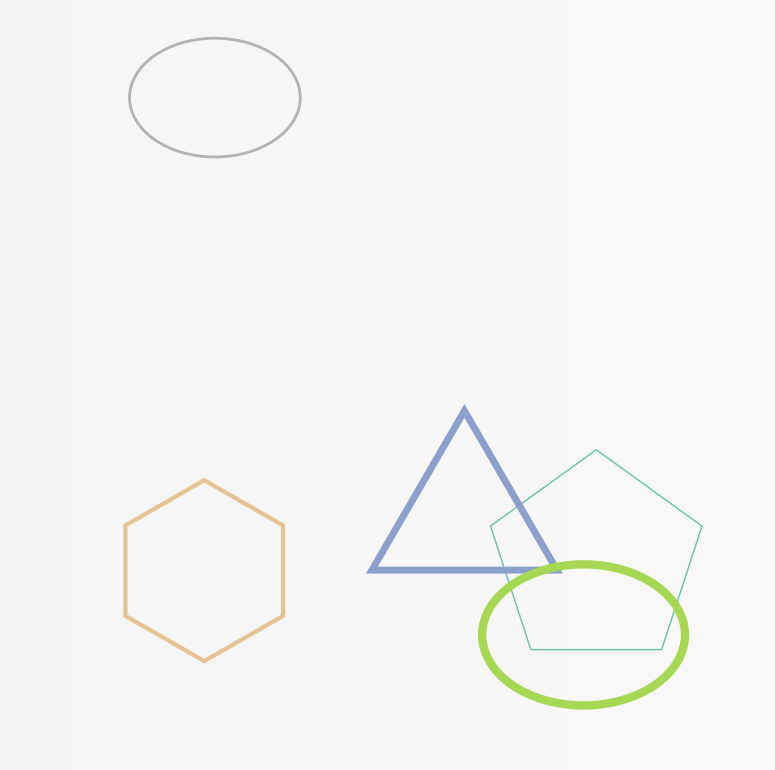[{"shape": "pentagon", "thickness": 0.5, "radius": 0.72, "center": [0.769, 0.272]}, {"shape": "triangle", "thickness": 2.5, "radius": 0.69, "center": [0.599, 0.329]}, {"shape": "oval", "thickness": 3, "radius": 0.65, "center": [0.753, 0.175]}, {"shape": "hexagon", "thickness": 1.5, "radius": 0.59, "center": [0.264, 0.259]}, {"shape": "oval", "thickness": 1, "radius": 0.55, "center": [0.277, 0.873]}]